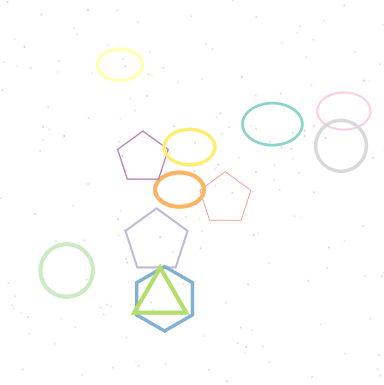[{"shape": "oval", "thickness": 2, "radius": 0.39, "center": [0.707, 0.678]}, {"shape": "oval", "thickness": 2.5, "radius": 0.29, "center": [0.312, 0.832]}, {"shape": "pentagon", "thickness": 1.5, "radius": 0.42, "center": [0.407, 0.374]}, {"shape": "pentagon", "thickness": 0.5, "radius": 0.35, "center": [0.585, 0.484]}, {"shape": "hexagon", "thickness": 2.5, "radius": 0.42, "center": [0.427, 0.224]}, {"shape": "oval", "thickness": 3, "radius": 0.32, "center": [0.466, 0.507]}, {"shape": "triangle", "thickness": 3, "radius": 0.39, "center": [0.416, 0.227]}, {"shape": "oval", "thickness": 1.5, "radius": 0.35, "center": [0.893, 0.712]}, {"shape": "circle", "thickness": 2.5, "radius": 0.33, "center": [0.886, 0.621]}, {"shape": "pentagon", "thickness": 1, "radius": 0.35, "center": [0.371, 0.591]}, {"shape": "circle", "thickness": 3, "radius": 0.34, "center": [0.173, 0.297]}, {"shape": "oval", "thickness": 2.5, "radius": 0.33, "center": [0.492, 0.618]}]